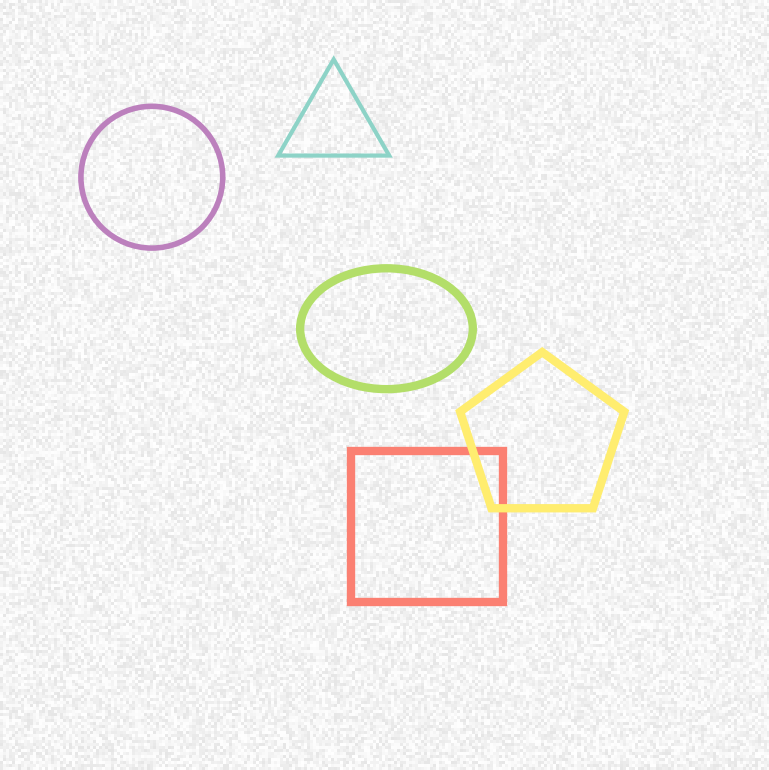[{"shape": "triangle", "thickness": 1.5, "radius": 0.42, "center": [0.433, 0.84]}, {"shape": "square", "thickness": 3, "radius": 0.49, "center": [0.555, 0.316]}, {"shape": "oval", "thickness": 3, "radius": 0.56, "center": [0.502, 0.573]}, {"shape": "circle", "thickness": 2, "radius": 0.46, "center": [0.197, 0.77]}, {"shape": "pentagon", "thickness": 3, "radius": 0.56, "center": [0.704, 0.431]}]